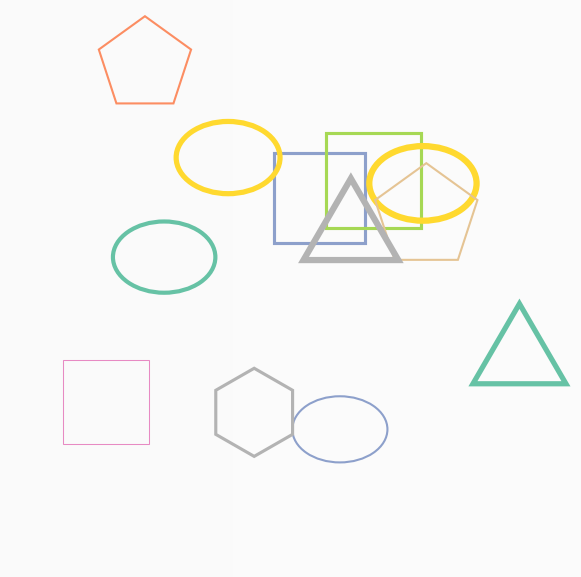[{"shape": "triangle", "thickness": 2.5, "radius": 0.46, "center": [0.894, 0.381]}, {"shape": "oval", "thickness": 2, "radius": 0.44, "center": [0.282, 0.554]}, {"shape": "pentagon", "thickness": 1, "radius": 0.42, "center": [0.249, 0.888]}, {"shape": "square", "thickness": 1.5, "radius": 0.39, "center": [0.55, 0.656]}, {"shape": "oval", "thickness": 1, "radius": 0.41, "center": [0.585, 0.256]}, {"shape": "square", "thickness": 0.5, "radius": 0.37, "center": [0.182, 0.303]}, {"shape": "square", "thickness": 1.5, "radius": 0.41, "center": [0.643, 0.686]}, {"shape": "oval", "thickness": 2.5, "radius": 0.45, "center": [0.392, 0.726]}, {"shape": "oval", "thickness": 3, "radius": 0.46, "center": [0.728, 0.682]}, {"shape": "pentagon", "thickness": 1, "radius": 0.46, "center": [0.733, 0.624]}, {"shape": "triangle", "thickness": 3, "radius": 0.47, "center": [0.604, 0.596]}, {"shape": "hexagon", "thickness": 1.5, "radius": 0.38, "center": [0.437, 0.285]}]